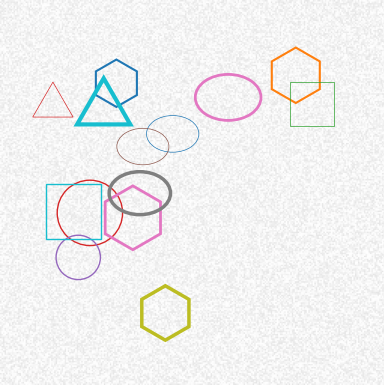[{"shape": "hexagon", "thickness": 1.5, "radius": 0.31, "center": [0.302, 0.784]}, {"shape": "oval", "thickness": 0.5, "radius": 0.34, "center": [0.448, 0.652]}, {"shape": "hexagon", "thickness": 1.5, "radius": 0.36, "center": [0.768, 0.804]}, {"shape": "square", "thickness": 0.5, "radius": 0.29, "center": [0.81, 0.729]}, {"shape": "triangle", "thickness": 0.5, "radius": 0.3, "center": [0.137, 0.726]}, {"shape": "circle", "thickness": 1, "radius": 0.42, "center": [0.233, 0.447]}, {"shape": "circle", "thickness": 1, "radius": 0.29, "center": [0.203, 0.331]}, {"shape": "oval", "thickness": 0.5, "radius": 0.34, "center": [0.371, 0.619]}, {"shape": "oval", "thickness": 2, "radius": 0.43, "center": [0.593, 0.747]}, {"shape": "hexagon", "thickness": 2, "radius": 0.41, "center": [0.345, 0.434]}, {"shape": "oval", "thickness": 2.5, "radius": 0.4, "center": [0.363, 0.498]}, {"shape": "hexagon", "thickness": 2.5, "radius": 0.35, "center": [0.43, 0.187]}, {"shape": "triangle", "thickness": 3, "radius": 0.4, "center": [0.269, 0.717]}, {"shape": "square", "thickness": 1, "radius": 0.35, "center": [0.191, 0.45]}]